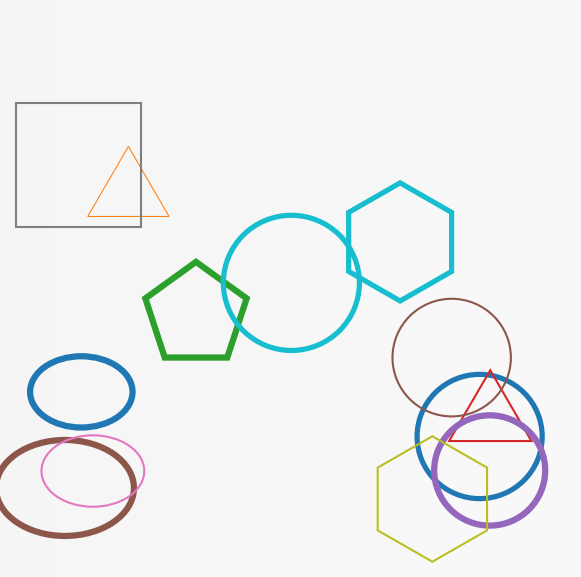[{"shape": "circle", "thickness": 2.5, "radius": 0.54, "center": [0.825, 0.243]}, {"shape": "oval", "thickness": 3, "radius": 0.44, "center": [0.14, 0.321]}, {"shape": "triangle", "thickness": 0.5, "radius": 0.4, "center": [0.221, 0.665]}, {"shape": "pentagon", "thickness": 3, "radius": 0.46, "center": [0.337, 0.454]}, {"shape": "triangle", "thickness": 1, "radius": 0.41, "center": [0.843, 0.276]}, {"shape": "circle", "thickness": 3, "radius": 0.48, "center": [0.842, 0.184]}, {"shape": "circle", "thickness": 1, "radius": 0.51, "center": [0.777, 0.38]}, {"shape": "oval", "thickness": 3, "radius": 0.59, "center": [0.112, 0.154]}, {"shape": "oval", "thickness": 1, "radius": 0.44, "center": [0.16, 0.183]}, {"shape": "square", "thickness": 1, "radius": 0.54, "center": [0.135, 0.713]}, {"shape": "hexagon", "thickness": 1, "radius": 0.54, "center": [0.744, 0.135]}, {"shape": "circle", "thickness": 2.5, "radius": 0.59, "center": [0.501, 0.509]}, {"shape": "hexagon", "thickness": 2.5, "radius": 0.51, "center": [0.688, 0.58]}]